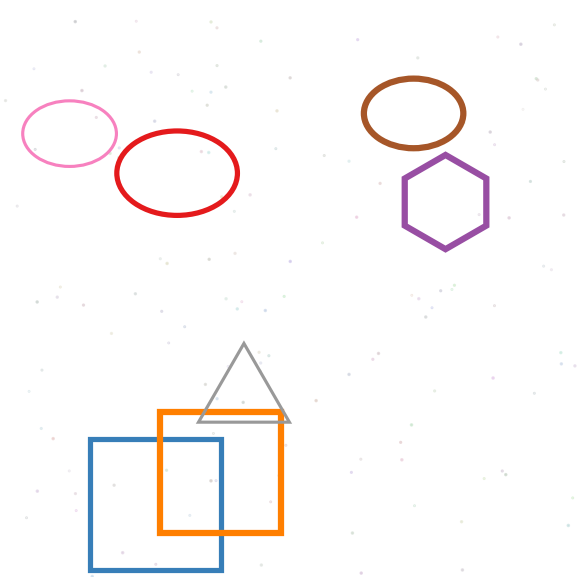[{"shape": "oval", "thickness": 2.5, "radius": 0.52, "center": [0.307, 0.699]}, {"shape": "square", "thickness": 2.5, "radius": 0.57, "center": [0.269, 0.125]}, {"shape": "hexagon", "thickness": 3, "radius": 0.41, "center": [0.771, 0.649]}, {"shape": "square", "thickness": 3, "radius": 0.52, "center": [0.382, 0.181]}, {"shape": "oval", "thickness": 3, "radius": 0.43, "center": [0.716, 0.803]}, {"shape": "oval", "thickness": 1.5, "radius": 0.41, "center": [0.12, 0.768]}, {"shape": "triangle", "thickness": 1.5, "radius": 0.45, "center": [0.422, 0.314]}]